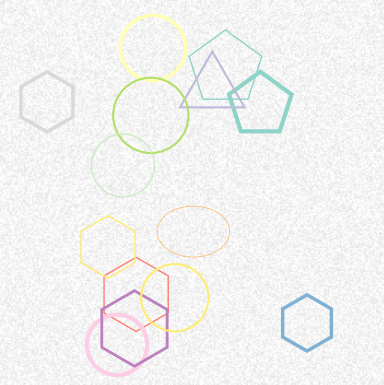[{"shape": "pentagon", "thickness": 3, "radius": 0.43, "center": [0.676, 0.728]}, {"shape": "pentagon", "thickness": 1, "radius": 0.5, "center": [0.586, 0.823]}, {"shape": "circle", "thickness": 2.5, "radius": 0.42, "center": [0.397, 0.876]}, {"shape": "triangle", "thickness": 1.5, "radius": 0.48, "center": [0.551, 0.769]}, {"shape": "hexagon", "thickness": 1, "radius": 0.48, "center": [0.354, 0.235]}, {"shape": "hexagon", "thickness": 2.5, "radius": 0.37, "center": [0.797, 0.161]}, {"shape": "oval", "thickness": 0.5, "radius": 0.47, "center": [0.502, 0.398]}, {"shape": "circle", "thickness": 1.5, "radius": 0.49, "center": [0.392, 0.7]}, {"shape": "circle", "thickness": 3, "radius": 0.39, "center": [0.304, 0.104]}, {"shape": "hexagon", "thickness": 2.5, "radius": 0.39, "center": [0.122, 0.735]}, {"shape": "hexagon", "thickness": 2, "radius": 0.49, "center": [0.349, 0.147]}, {"shape": "circle", "thickness": 1, "radius": 0.41, "center": [0.319, 0.57]}, {"shape": "circle", "thickness": 1.5, "radius": 0.44, "center": [0.454, 0.227]}, {"shape": "hexagon", "thickness": 1, "radius": 0.41, "center": [0.28, 0.359]}]